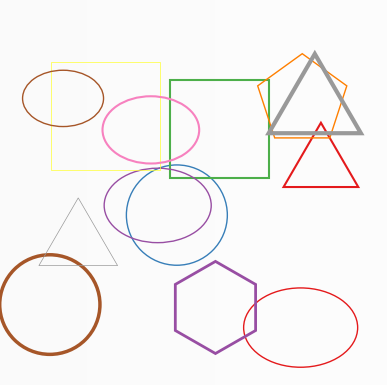[{"shape": "triangle", "thickness": 1.5, "radius": 0.56, "center": [0.828, 0.57]}, {"shape": "oval", "thickness": 1, "radius": 0.74, "center": [0.776, 0.149]}, {"shape": "circle", "thickness": 1, "radius": 0.65, "center": [0.456, 0.441]}, {"shape": "square", "thickness": 1.5, "radius": 0.63, "center": [0.567, 0.666]}, {"shape": "oval", "thickness": 1, "radius": 0.69, "center": [0.407, 0.466]}, {"shape": "hexagon", "thickness": 2, "radius": 0.6, "center": [0.556, 0.201]}, {"shape": "pentagon", "thickness": 1, "radius": 0.6, "center": [0.78, 0.74]}, {"shape": "square", "thickness": 0.5, "radius": 0.7, "center": [0.272, 0.699]}, {"shape": "circle", "thickness": 2.5, "radius": 0.65, "center": [0.129, 0.209]}, {"shape": "oval", "thickness": 1, "radius": 0.52, "center": [0.163, 0.744]}, {"shape": "oval", "thickness": 1.5, "radius": 0.62, "center": [0.389, 0.663]}, {"shape": "triangle", "thickness": 0.5, "radius": 0.59, "center": [0.202, 0.369]}, {"shape": "triangle", "thickness": 3, "radius": 0.69, "center": [0.812, 0.723]}]